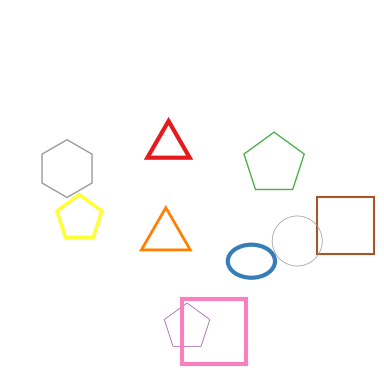[{"shape": "triangle", "thickness": 3, "radius": 0.32, "center": [0.438, 0.622]}, {"shape": "oval", "thickness": 3, "radius": 0.31, "center": [0.653, 0.322]}, {"shape": "pentagon", "thickness": 1, "radius": 0.41, "center": [0.712, 0.574]}, {"shape": "pentagon", "thickness": 0.5, "radius": 0.31, "center": [0.486, 0.151]}, {"shape": "triangle", "thickness": 2, "radius": 0.37, "center": [0.431, 0.387]}, {"shape": "pentagon", "thickness": 2.5, "radius": 0.31, "center": [0.206, 0.433]}, {"shape": "square", "thickness": 1.5, "radius": 0.37, "center": [0.897, 0.414]}, {"shape": "square", "thickness": 3, "radius": 0.42, "center": [0.556, 0.139]}, {"shape": "circle", "thickness": 0.5, "radius": 0.33, "center": [0.772, 0.374]}, {"shape": "hexagon", "thickness": 1, "radius": 0.37, "center": [0.174, 0.562]}]